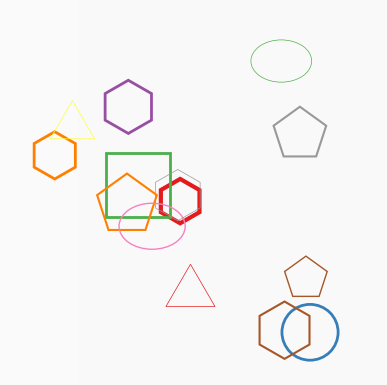[{"shape": "triangle", "thickness": 0.5, "radius": 0.37, "center": [0.492, 0.24]}, {"shape": "hexagon", "thickness": 3, "radius": 0.29, "center": [0.465, 0.478]}, {"shape": "circle", "thickness": 2, "radius": 0.36, "center": [0.8, 0.137]}, {"shape": "square", "thickness": 2, "radius": 0.41, "center": [0.356, 0.519]}, {"shape": "oval", "thickness": 0.5, "radius": 0.39, "center": [0.726, 0.841]}, {"shape": "hexagon", "thickness": 2, "radius": 0.35, "center": [0.331, 0.722]}, {"shape": "pentagon", "thickness": 1.5, "radius": 0.41, "center": [0.328, 0.468]}, {"shape": "hexagon", "thickness": 2, "radius": 0.31, "center": [0.141, 0.597]}, {"shape": "triangle", "thickness": 0.5, "radius": 0.33, "center": [0.187, 0.673]}, {"shape": "hexagon", "thickness": 1.5, "radius": 0.37, "center": [0.734, 0.142]}, {"shape": "pentagon", "thickness": 1, "radius": 0.29, "center": [0.789, 0.277]}, {"shape": "oval", "thickness": 1, "radius": 0.43, "center": [0.393, 0.412]}, {"shape": "pentagon", "thickness": 1.5, "radius": 0.36, "center": [0.774, 0.651]}, {"shape": "hexagon", "thickness": 0.5, "radius": 0.33, "center": [0.459, 0.493]}]